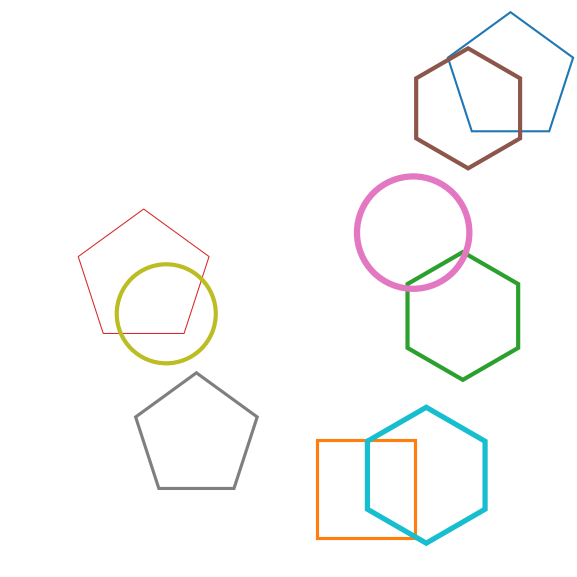[{"shape": "pentagon", "thickness": 1, "radius": 0.57, "center": [0.884, 0.864]}, {"shape": "square", "thickness": 1.5, "radius": 0.42, "center": [0.633, 0.152]}, {"shape": "hexagon", "thickness": 2, "radius": 0.55, "center": [0.801, 0.452]}, {"shape": "pentagon", "thickness": 0.5, "radius": 0.6, "center": [0.249, 0.518]}, {"shape": "hexagon", "thickness": 2, "radius": 0.52, "center": [0.811, 0.812]}, {"shape": "circle", "thickness": 3, "radius": 0.49, "center": [0.715, 0.596]}, {"shape": "pentagon", "thickness": 1.5, "radius": 0.55, "center": [0.34, 0.243]}, {"shape": "circle", "thickness": 2, "radius": 0.43, "center": [0.288, 0.456]}, {"shape": "hexagon", "thickness": 2.5, "radius": 0.59, "center": [0.738, 0.176]}]